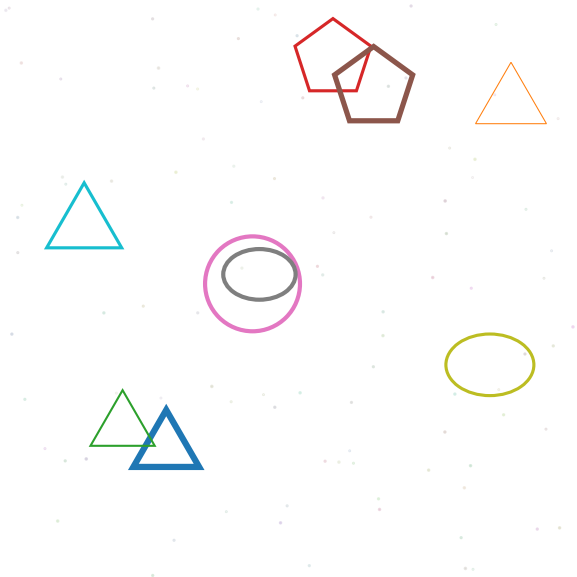[{"shape": "triangle", "thickness": 3, "radius": 0.33, "center": [0.288, 0.223]}, {"shape": "triangle", "thickness": 0.5, "radius": 0.35, "center": [0.885, 0.82]}, {"shape": "triangle", "thickness": 1, "radius": 0.32, "center": [0.212, 0.259]}, {"shape": "pentagon", "thickness": 1.5, "radius": 0.35, "center": [0.577, 0.898]}, {"shape": "pentagon", "thickness": 2.5, "radius": 0.36, "center": [0.647, 0.847]}, {"shape": "circle", "thickness": 2, "radius": 0.41, "center": [0.437, 0.508]}, {"shape": "oval", "thickness": 2, "radius": 0.31, "center": [0.449, 0.524]}, {"shape": "oval", "thickness": 1.5, "radius": 0.38, "center": [0.848, 0.367]}, {"shape": "triangle", "thickness": 1.5, "radius": 0.38, "center": [0.146, 0.608]}]